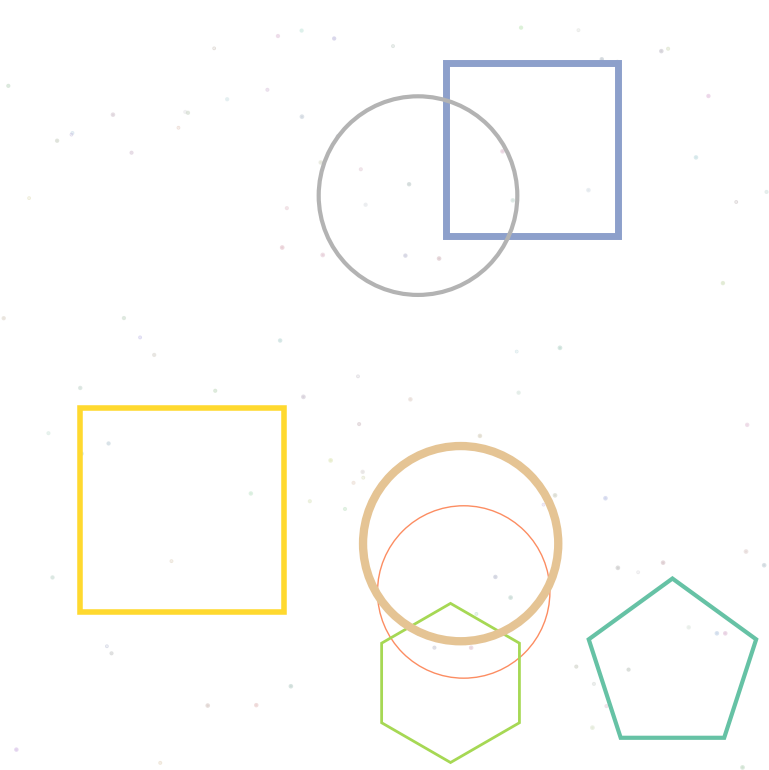[{"shape": "pentagon", "thickness": 1.5, "radius": 0.57, "center": [0.873, 0.134]}, {"shape": "circle", "thickness": 0.5, "radius": 0.56, "center": [0.602, 0.231]}, {"shape": "square", "thickness": 2.5, "radius": 0.56, "center": [0.691, 0.806]}, {"shape": "hexagon", "thickness": 1, "radius": 0.52, "center": [0.585, 0.113]}, {"shape": "square", "thickness": 2, "radius": 0.66, "center": [0.236, 0.338]}, {"shape": "circle", "thickness": 3, "radius": 0.63, "center": [0.598, 0.294]}, {"shape": "circle", "thickness": 1.5, "radius": 0.64, "center": [0.543, 0.746]}]